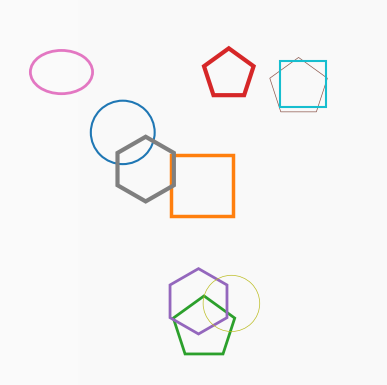[{"shape": "circle", "thickness": 1.5, "radius": 0.41, "center": [0.317, 0.656]}, {"shape": "square", "thickness": 2.5, "radius": 0.4, "center": [0.522, 0.518]}, {"shape": "pentagon", "thickness": 2, "radius": 0.42, "center": [0.527, 0.148]}, {"shape": "pentagon", "thickness": 3, "radius": 0.34, "center": [0.59, 0.807]}, {"shape": "hexagon", "thickness": 2, "radius": 0.42, "center": [0.512, 0.217]}, {"shape": "pentagon", "thickness": 0.5, "radius": 0.39, "center": [0.771, 0.773]}, {"shape": "oval", "thickness": 2, "radius": 0.4, "center": [0.159, 0.813]}, {"shape": "hexagon", "thickness": 3, "radius": 0.42, "center": [0.376, 0.561]}, {"shape": "circle", "thickness": 0.5, "radius": 0.37, "center": [0.597, 0.212]}, {"shape": "square", "thickness": 1.5, "radius": 0.3, "center": [0.781, 0.781]}]